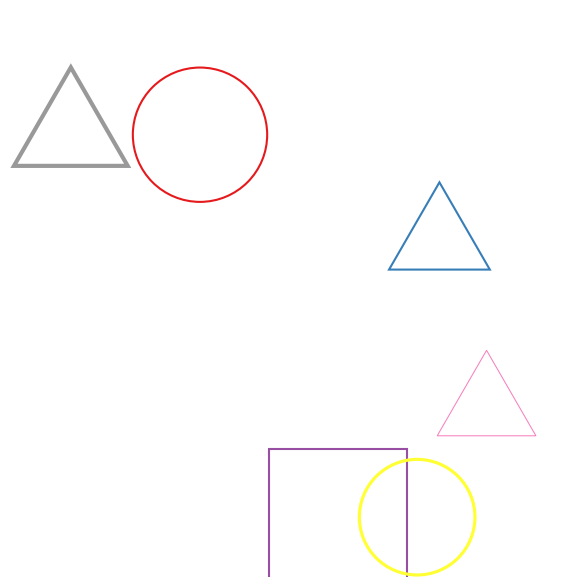[{"shape": "circle", "thickness": 1, "radius": 0.58, "center": [0.346, 0.766]}, {"shape": "triangle", "thickness": 1, "radius": 0.5, "center": [0.761, 0.583]}, {"shape": "square", "thickness": 1, "radius": 0.6, "center": [0.585, 0.102]}, {"shape": "circle", "thickness": 1.5, "radius": 0.5, "center": [0.722, 0.104]}, {"shape": "triangle", "thickness": 0.5, "radius": 0.49, "center": [0.843, 0.294]}, {"shape": "triangle", "thickness": 2, "radius": 0.57, "center": [0.123, 0.769]}]